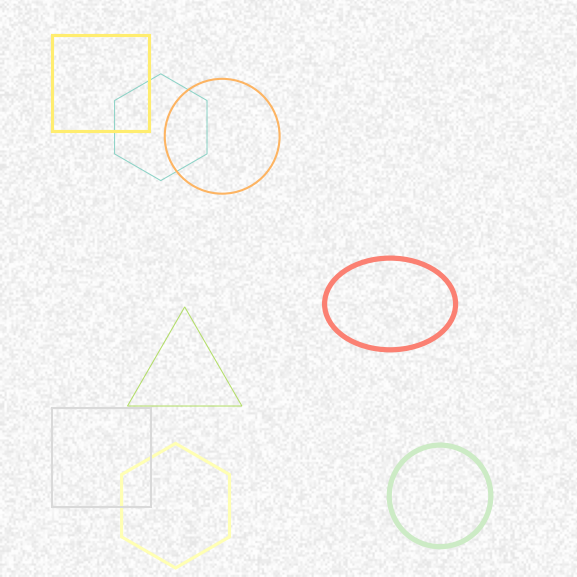[{"shape": "hexagon", "thickness": 0.5, "radius": 0.46, "center": [0.278, 0.779]}, {"shape": "hexagon", "thickness": 1.5, "radius": 0.54, "center": [0.304, 0.123]}, {"shape": "oval", "thickness": 2.5, "radius": 0.57, "center": [0.676, 0.473]}, {"shape": "circle", "thickness": 1, "radius": 0.5, "center": [0.385, 0.763]}, {"shape": "triangle", "thickness": 0.5, "radius": 0.57, "center": [0.32, 0.353]}, {"shape": "square", "thickness": 1, "radius": 0.43, "center": [0.176, 0.208]}, {"shape": "circle", "thickness": 2.5, "radius": 0.44, "center": [0.762, 0.14]}, {"shape": "square", "thickness": 1.5, "radius": 0.42, "center": [0.174, 0.856]}]